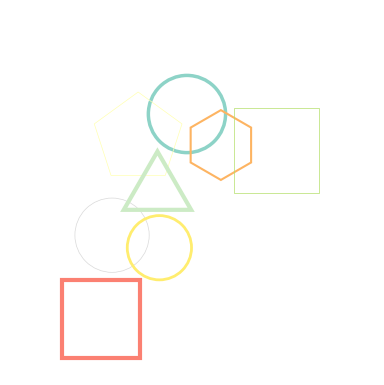[{"shape": "circle", "thickness": 2.5, "radius": 0.5, "center": [0.486, 0.704]}, {"shape": "pentagon", "thickness": 0.5, "radius": 0.6, "center": [0.359, 0.641]}, {"shape": "square", "thickness": 3, "radius": 0.51, "center": [0.263, 0.172]}, {"shape": "hexagon", "thickness": 1.5, "radius": 0.45, "center": [0.574, 0.623]}, {"shape": "square", "thickness": 0.5, "radius": 0.56, "center": [0.718, 0.609]}, {"shape": "circle", "thickness": 0.5, "radius": 0.48, "center": [0.291, 0.389]}, {"shape": "triangle", "thickness": 3, "radius": 0.51, "center": [0.409, 0.506]}, {"shape": "circle", "thickness": 2, "radius": 0.42, "center": [0.414, 0.357]}]